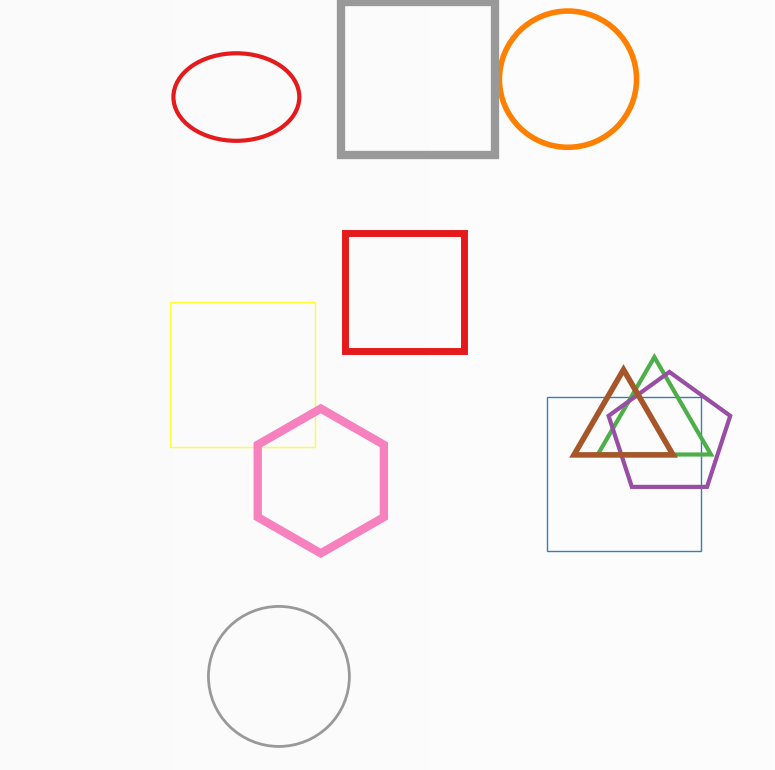[{"shape": "square", "thickness": 2.5, "radius": 0.38, "center": [0.522, 0.621]}, {"shape": "oval", "thickness": 1.5, "radius": 0.41, "center": [0.305, 0.874]}, {"shape": "square", "thickness": 0.5, "radius": 0.5, "center": [0.806, 0.384]}, {"shape": "triangle", "thickness": 1.5, "radius": 0.42, "center": [0.844, 0.452]}, {"shape": "pentagon", "thickness": 1.5, "radius": 0.41, "center": [0.864, 0.434]}, {"shape": "circle", "thickness": 2, "radius": 0.44, "center": [0.733, 0.897]}, {"shape": "square", "thickness": 0.5, "radius": 0.47, "center": [0.313, 0.514]}, {"shape": "triangle", "thickness": 2, "radius": 0.37, "center": [0.805, 0.446]}, {"shape": "hexagon", "thickness": 3, "radius": 0.47, "center": [0.414, 0.375]}, {"shape": "square", "thickness": 3, "radius": 0.5, "center": [0.539, 0.898]}, {"shape": "circle", "thickness": 1, "radius": 0.45, "center": [0.36, 0.122]}]